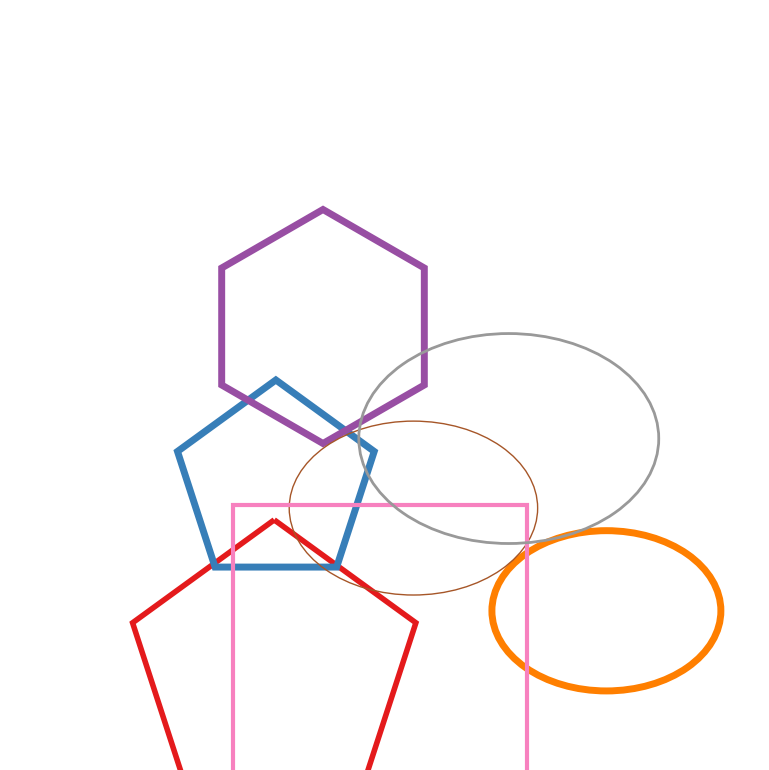[{"shape": "pentagon", "thickness": 2, "radius": 0.97, "center": [0.356, 0.131]}, {"shape": "pentagon", "thickness": 2.5, "radius": 0.67, "center": [0.358, 0.372]}, {"shape": "hexagon", "thickness": 2.5, "radius": 0.76, "center": [0.419, 0.576]}, {"shape": "oval", "thickness": 2.5, "radius": 0.74, "center": [0.788, 0.207]}, {"shape": "oval", "thickness": 0.5, "radius": 0.81, "center": [0.537, 0.34]}, {"shape": "square", "thickness": 1.5, "radius": 0.96, "center": [0.494, 0.153]}, {"shape": "oval", "thickness": 1, "radius": 0.97, "center": [0.661, 0.43]}]